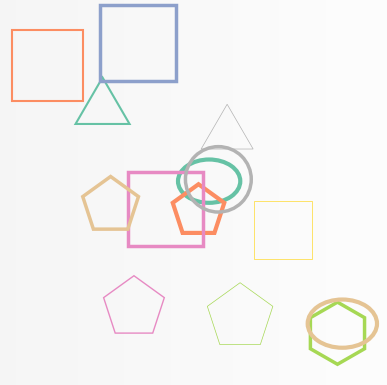[{"shape": "triangle", "thickness": 1.5, "radius": 0.4, "center": [0.265, 0.718]}, {"shape": "oval", "thickness": 3, "radius": 0.4, "center": [0.54, 0.529]}, {"shape": "pentagon", "thickness": 3, "radius": 0.35, "center": [0.512, 0.452]}, {"shape": "square", "thickness": 1.5, "radius": 0.46, "center": [0.124, 0.829]}, {"shape": "square", "thickness": 2.5, "radius": 0.49, "center": [0.357, 0.888]}, {"shape": "square", "thickness": 2.5, "radius": 0.48, "center": [0.427, 0.457]}, {"shape": "pentagon", "thickness": 1, "radius": 0.41, "center": [0.346, 0.201]}, {"shape": "pentagon", "thickness": 0.5, "radius": 0.44, "center": [0.62, 0.177]}, {"shape": "hexagon", "thickness": 2.5, "radius": 0.4, "center": [0.871, 0.135]}, {"shape": "square", "thickness": 0.5, "radius": 0.38, "center": [0.73, 0.402]}, {"shape": "pentagon", "thickness": 2.5, "radius": 0.38, "center": [0.285, 0.466]}, {"shape": "oval", "thickness": 3, "radius": 0.45, "center": [0.883, 0.159]}, {"shape": "circle", "thickness": 2.5, "radius": 0.42, "center": [0.563, 0.534]}, {"shape": "triangle", "thickness": 0.5, "radius": 0.39, "center": [0.586, 0.652]}]